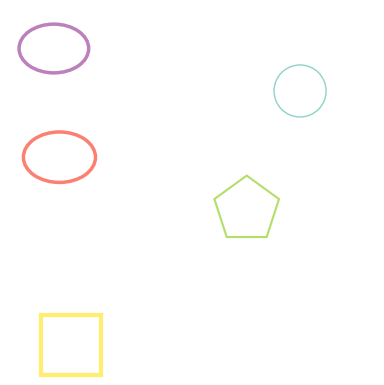[{"shape": "circle", "thickness": 1, "radius": 0.34, "center": [0.779, 0.764]}, {"shape": "oval", "thickness": 2.5, "radius": 0.47, "center": [0.154, 0.592]}, {"shape": "pentagon", "thickness": 1.5, "radius": 0.44, "center": [0.641, 0.456]}, {"shape": "oval", "thickness": 2.5, "radius": 0.45, "center": [0.14, 0.874]}, {"shape": "square", "thickness": 3, "radius": 0.39, "center": [0.185, 0.103]}]